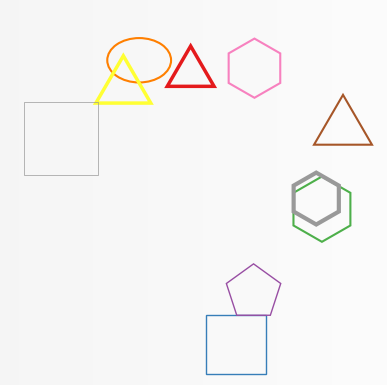[{"shape": "triangle", "thickness": 2.5, "radius": 0.35, "center": [0.492, 0.811]}, {"shape": "square", "thickness": 1, "radius": 0.39, "center": [0.61, 0.105]}, {"shape": "hexagon", "thickness": 1.5, "radius": 0.42, "center": [0.831, 0.457]}, {"shape": "pentagon", "thickness": 1, "radius": 0.37, "center": [0.654, 0.241]}, {"shape": "oval", "thickness": 1.5, "radius": 0.41, "center": [0.359, 0.843]}, {"shape": "triangle", "thickness": 2.5, "radius": 0.41, "center": [0.318, 0.773]}, {"shape": "triangle", "thickness": 1.5, "radius": 0.43, "center": [0.885, 0.667]}, {"shape": "hexagon", "thickness": 1.5, "radius": 0.38, "center": [0.657, 0.823]}, {"shape": "square", "thickness": 0.5, "radius": 0.48, "center": [0.158, 0.64]}, {"shape": "hexagon", "thickness": 3, "radius": 0.34, "center": [0.816, 0.484]}]